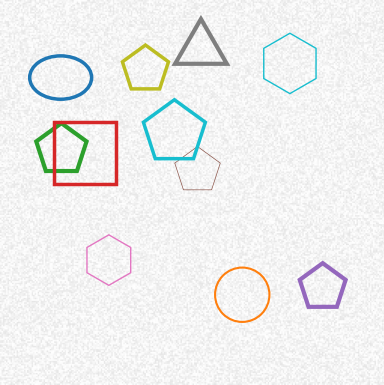[{"shape": "oval", "thickness": 2.5, "radius": 0.4, "center": [0.158, 0.799]}, {"shape": "circle", "thickness": 1.5, "radius": 0.35, "center": [0.629, 0.234]}, {"shape": "pentagon", "thickness": 3, "radius": 0.34, "center": [0.159, 0.611]}, {"shape": "square", "thickness": 2.5, "radius": 0.4, "center": [0.22, 0.602]}, {"shape": "pentagon", "thickness": 3, "radius": 0.31, "center": [0.838, 0.254]}, {"shape": "pentagon", "thickness": 0.5, "radius": 0.31, "center": [0.513, 0.557]}, {"shape": "hexagon", "thickness": 1, "radius": 0.33, "center": [0.283, 0.324]}, {"shape": "triangle", "thickness": 3, "radius": 0.39, "center": [0.522, 0.873]}, {"shape": "pentagon", "thickness": 2.5, "radius": 0.31, "center": [0.378, 0.82]}, {"shape": "pentagon", "thickness": 2.5, "radius": 0.42, "center": [0.453, 0.656]}, {"shape": "hexagon", "thickness": 1, "radius": 0.39, "center": [0.753, 0.835]}]